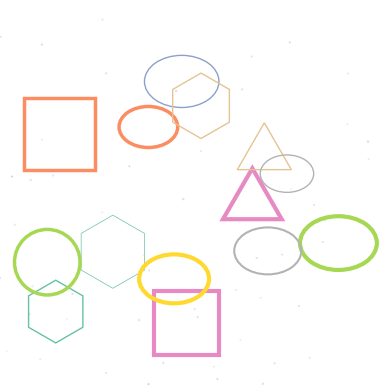[{"shape": "hexagon", "thickness": 0.5, "radius": 0.47, "center": [0.293, 0.346]}, {"shape": "hexagon", "thickness": 1, "radius": 0.41, "center": [0.145, 0.191]}, {"shape": "oval", "thickness": 2.5, "radius": 0.38, "center": [0.385, 0.67]}, {"shape": "square", "thickness": 2.5, "radius": 0.47, "center": [0.155, 0.651]}, {"shape": "oval", "thickness": 1, "radius": 0.48, "center": [0.472, 0.788]}, {"shape": "triangle", "thickness": 3, "radius": 0.44, "center": [0.655, 0.475]}, {"shape": "square", "thickness": 3, "radius": 0.42, "center": [0.484, 0.161]}, {"shape": "circle", "thickness": 2.5, "radius": 0.43, "center": [0.123, 0.319]}, {"shape": "oval", "thickness": 3, "radius": 0.5, "center": [0.879, 0.369]}, {"shape": "oval", "thickness": 3, "radius": 0.45, "center": [0.452, 0.276]}, {"shape": "triangle", "thickness": 1, "radius": 0.41, "center": [0.687, 0.6]}, {"shape": "hexagon", "thickness": 1, "radius": 0.42, "center": [0.522, 0.725]}, {"shape": "oval", "thickness": 1, "radius": 0.35, "center": [0.745, 0.549]}, {"shape": "oval", "thickness": 1.5, "radius": 0.44, "center": [0.695, 0.348]}]